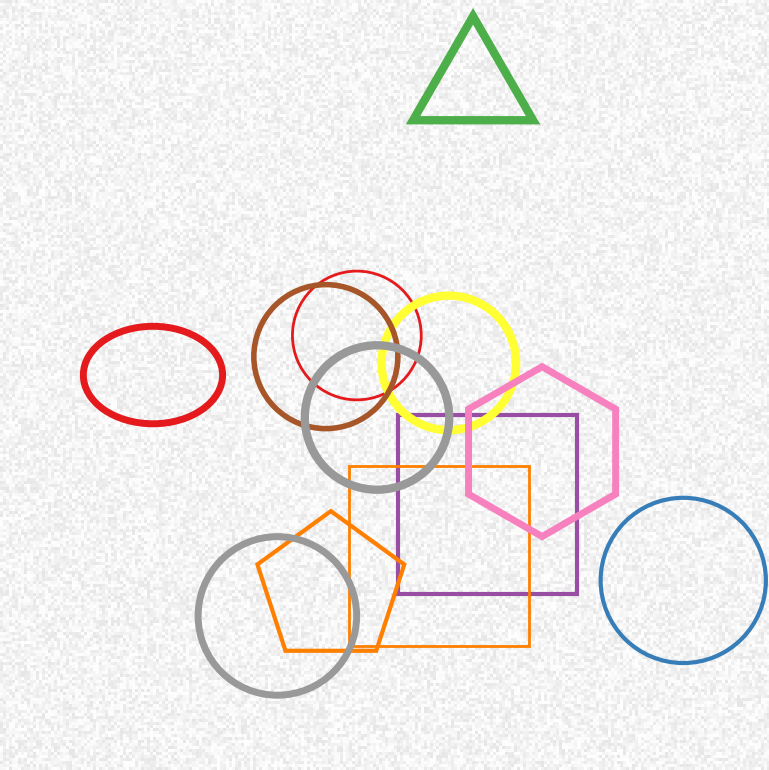[{"shape": "circle", "thickness": 1, "radius": 0.42, "center": [0.463, 0.564]}, {"shape": "oval", "thickness": 2.5, "radius": 0.45, "center": [0.199, 0.513]}, {"shape": "circle", "thickness": 1.5, "radius": 0.54, "center": [0.887, 0.246]}, {"shape": "triangle", "thickness": 3, "radius": 0.45, "center": [0.614, 0.889]}, {"shape": "square", "thickness": 1.5, "radius": 0.58, "center": [0.633, 0.344]}, {"shape": "square", "thickness": 1, "radius": 0.59, "center": [0.57, 0.277]}, {"shape": "pentagon", "thickness": 1.5, "radius": 0.5, "center": [0.43, 0.236]}, {"shape": "circle", "thickness": 3, "radius": 0.44, "center": [0.583, 0.529]}, {"shape": "circle", "thickness": 2, "radius": 0.47, "center": [0.423, 0.537]}, {"shape": "hexagon", "thickness": 2.5, "radius": 0.55, "center": [0.704, 0.413]}, {"shape": "circle", "thickness": 3, "radius": 0.47, "center": [0.49, 0.458]}, {"shape": "circle", "thickness": 2.5, "radius": 0.51, "center": [0.36, 0.2]}]